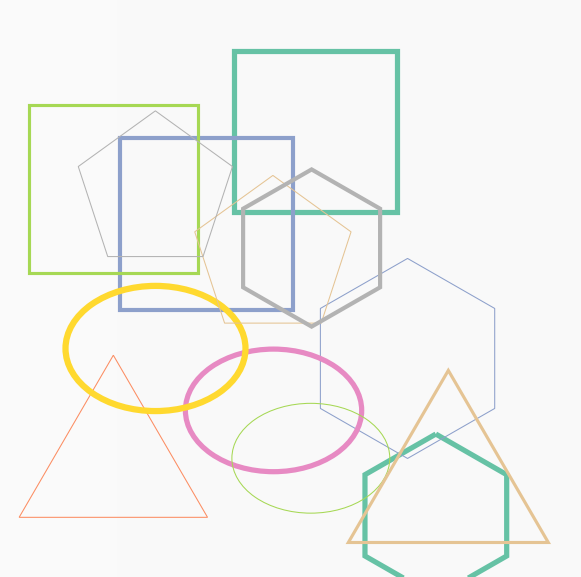[{"shape": "hexagon", "thickness": 2.5, "radius": 0.7, "center": [0.75, 0.107]}, {"shape": "square", "thickness": 2.5, "radius": 0.7, "center": [0.543, 0.772]}, {"shape": "triangle", "thickness": 0.5, "radius": 0.94, "center": [0.195, 0.197]}, {"shape": "square", "thickness": 2, "radius": 0.74, "center": [0.355, 0.611]}, {"shape": "hexagon", "thickness": 0.5, "radius": 0.87, "center": [0.701, 0.378]}, {"shape": "oval", "thickness": 2.5, "radius": 0.76, "center": [0.471, 0.288]}, {"shape": "oval", "thickness": 0.5, "radius": 0.68, "center": [0.535, 0.206]}, {"shape": "square", "thickness": 1.5, "radius": 0.72, "center": [0.195, 0.672]}, {"shape": "oval", "thickness": 3, "radius": 0.77, "center": [0.268, 0.396]}, {"shape": "pentagon", "thickness": 0.5, "radius": 0.71, "center": [0.469, 0.554]}, {"shape": "triangle", "thickness": 1.5, "radius": 0.99, "center": [0.771, 0.159]}, {"shape": "hexagon", "thickness": 2, "radius": 0.68, "center": [0.536, 0.57]}, {"shape": "pentagon", "thickness": 0.5, "radius": 0.7, "center": [0.267, 0.668]}]